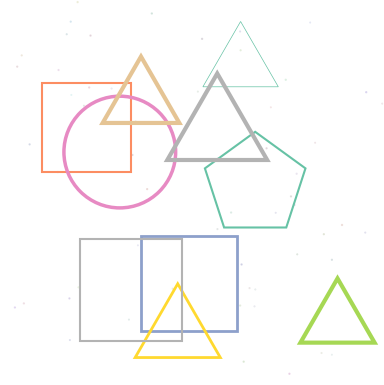[{"shape": "pentagon", "thickness": 1.5, "radius": 0.69, "center": [0.663, 0.52]}, {"shape": "triangle", "thickness": 0.5, "radius": 0.57, "center": [0.625, 0.831]}, {"shape": "square", "thickness": 1.5, "radius": 0.58, "center": [0.225, 0.669]}, {"shape": "square", "thickness": 2, "radius": 0.62, "center": [0.491, 0.264]}, {"shape": "circle", "thickness": 2.5, "radius": 0.73, "center": [0.311, 0.605]}, {"shape": "triangle", "thickness": 3, "radius": 0.56, "center": [0.877, 0.166]}, {"shape": "triangle", "thickness": 2, "radius": 0.64, "center": [0.462, 0.135]}, {"shape": "triangle", "thickness": 3, "radius": 0.57, "center": [0.366, 0.738]}, {"shape": "square", "thickness": 1.5, "radius": 0.66, "center": [0.341, 0.246]}, {"shape": "triangle", "thickness": 3, "radius": 0.75, "center": [0.564, 0.659]}]